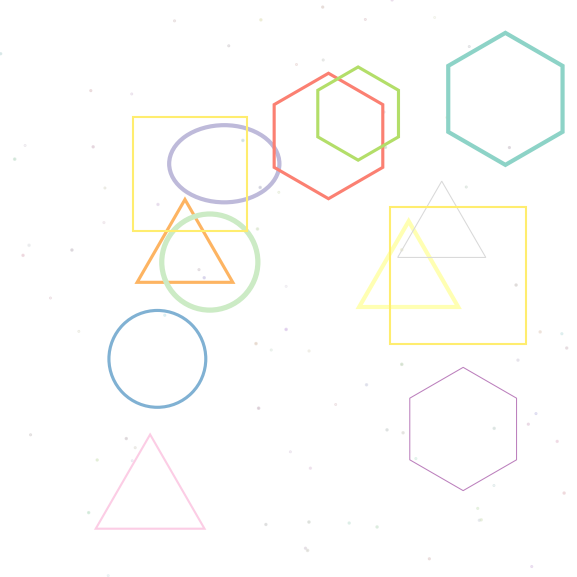[{"shape": "hexagon", "thickness": 2, "radius": 0.57, "center": [0.875, 0.828]}, {"shape": "triangle", "thickness": 2, "radius": 0.5, "center": [0.708, 0.517]}, {"shape": "oval", "thickness": 2, "radius": 0.48, "center": [0.388, 0.716]}, {"shape": "hexagon", "thickness": 1.5, "radius": 0.54, "center": [0.569, 0.764]}, {"shape": "circle", "thickness": 1.5, "radius": 0.42, "center": [0.272, 0.378]}, {"shape": "triangle", "thickness": 1.5, "radius": 0.48, "center": [0.32, 0.558]}, {"shape": "hexagon", "thickness": 1.5, "radius": 0.4, "center": [0.62, 0.802]}, {"shape": "triangle", "thickness": 1, "radius": 0.54, "center": [0.26, 0.138]}, {"shape": "triangle", "thickness": 0.5, "radius": 0.44, "center": [0.765, 0.597]}, {"shape": "hexagon", "thickness": 0.5, "radius": 0.53, "center": [0.802, 0.256]}, {"shape": "circle", "thickness": 2.5, "radius": 0.42, "center": [0.363, 0.545]}, {"shape": "square", "thickness": 1, "radius": 0.49, "center": [0.329, 0.697]}, {"shape": "square", "thickness": 1, "radius": 0.59, "center": [0.793, 0.522]}]